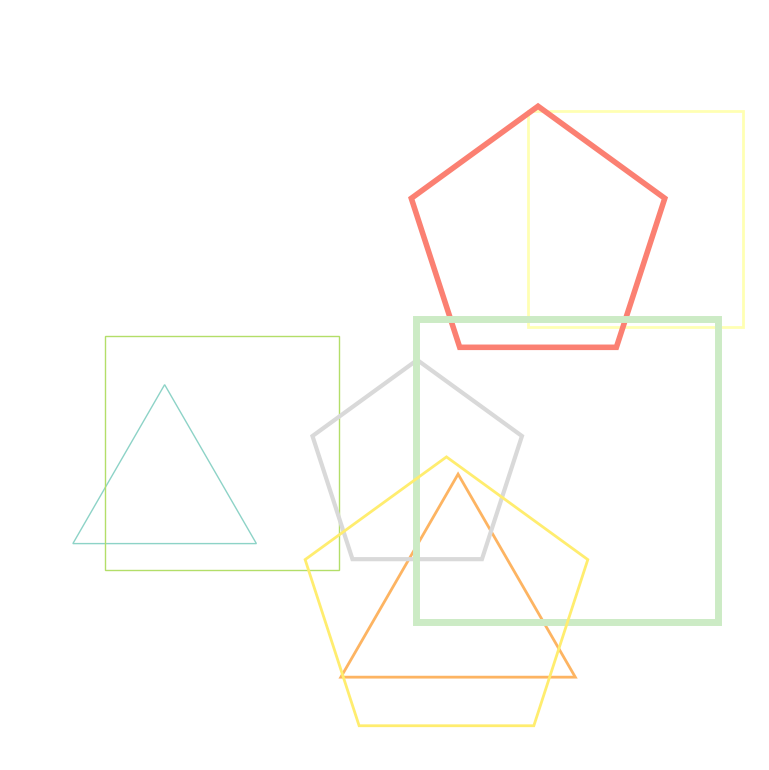[{"shape": "triangle", "thickness": 0.5, "radius": 0.69, "center": [0.214, 0.363]}, {"shape": "square", "thickness": 1, "radius": 0.7, "center": [0.826, 0.715]}, {"shape": "pentagon", "thickness": 2, "radius": 0.87, "center": [0.699, 0.689]}, {"shape": "triangle", "thickness": 1, "radius": 0.88, "center": [0.595, 0.208]}, {"shape": "square", "thickness": 0.5, "radius": 0.76, "center": [0.288, 0.411]}, {"shape": "pentagon", "thickness": 1.5, "radius": 0.72, "center": [0.542, 0.39]}, {"shape": "square", "thickness": 2.5, "radius": 0.98, "center": [0.737, 0.389]}, {"shape": "pentagon", "thickness": 1, "radius": 0.97, "center": [0.58, 0.214]}]